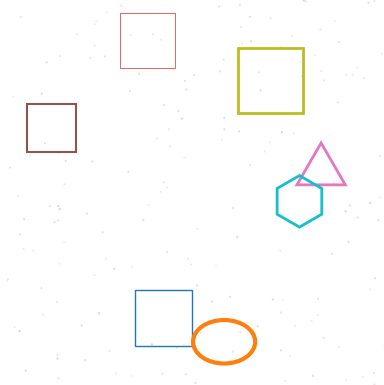[{"shape": "square", "thickness": 1, "radius": 0.37, "center": [0.425, 0.175]}, {"shape": "oval", "thickness": 3, "radius": 0.4, "center": [0.582, 0.112]}, {"shape": "square", "thickness": 0.5, "radius": 0.36, "center": [0.383, 0.894]}, {"shape": "square", "thickness": 1.5, "radius": 0.32, "center": [0.133, 0.668]}, {"shape": "triangle", "thickness": 2, "radius": 0.36, "center": [0.834, 0.556]}, {"shape": "square", "thickness": 2, "radius": 0.42, "center": [0.702, 0.791]}, {"shape": "hexagon", "thickness": 2, "radius": 0.33, "center": [0.778, 0.477]}]